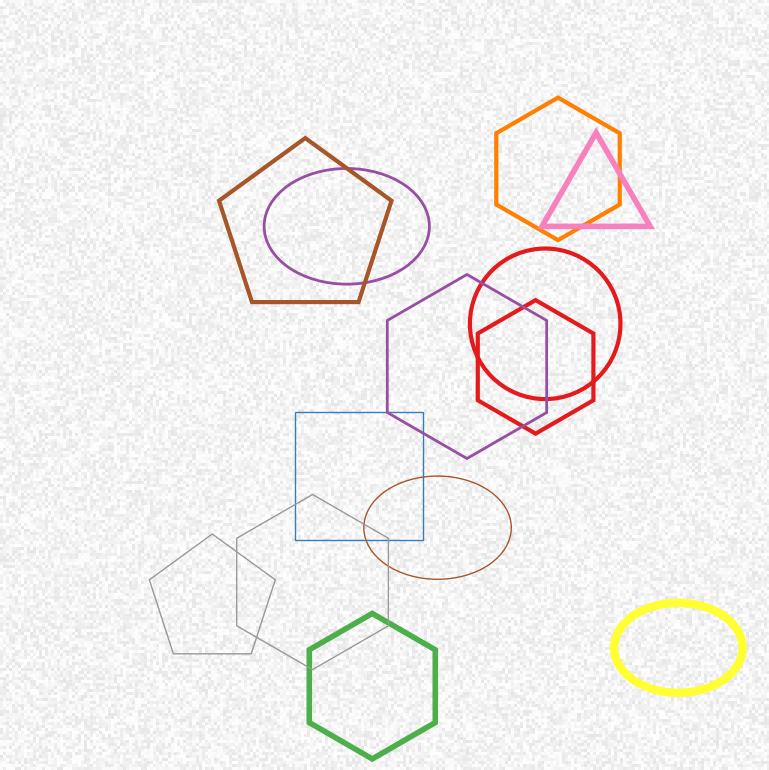[{"shape": "circle", "thickness": 1.5, "radius": 0.49, "center": [0.708, 0.579]}, {"shape": "hexagon", "thickness": 1.5, "radius": 0.43, "center": [0.696, 0.524]}, {"shape": "square", "thickness": 0.5, "radius": 0.42, "center": [0.466, 0.381]}, {"shape": "hexagon", "thickness": 2, "radius": 0.47, "center": [0.483, 0.109]}, {"shape": "oval", "thickness": 1, "radius": 0.54, "center": [0.45, 0.706]}, {"shape": "hexagon", "thickness": 1, "radius": 0.6, "center": [0.606, 0.524]}, {"shape": "hexagon", "thickness": 1.5, "radius": 0.46, "center": [0.725, 0.781]}, {"shape": "oval", "thickness": 3, "radius": 0.42, "center": [0.881, 0.159]}, {"shape": "pentagon", "thickness": 1.5, "radius": 0.59, "center": [0.396, 0.703]}, {"shape": "oval", "thickness": 0.5, "radius": 0.48, "center": [0.568, 0.315]}, {"shape": "triangle", "thickness": 2, "radius": 0.41, "center": [0.774, 0.747]}, {"shape": "hexagon", "thickness": 0.5, "radius": 0.57, "center": [0.406, 0.244]}, {"shape": "pentagon", "thickness": 0.5, "radius": 0.43, "center": [0.276, 0.22]}]